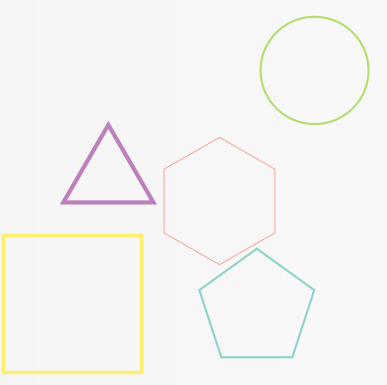[{"shape": "pentagon", "thickness": 1.5, "radius": 0.78, "center": [0.663, 0.198]}, {"shape": "hexagon", "thickness": 0.5, "radius": 0.83, "center": [0.566, 0.478]}, {"shape": "circle", "thickness": 1.5, "radius": 0.7, "center": [0.812, 0.817]}, {"shape": "triangle", "thickness": 3, "radius": 0.67, "center": [0.28, 0.541]}, {"shape": "square", "thickness": 2.5, "radius": 0.89, "center": [0.186, 0.212]}]